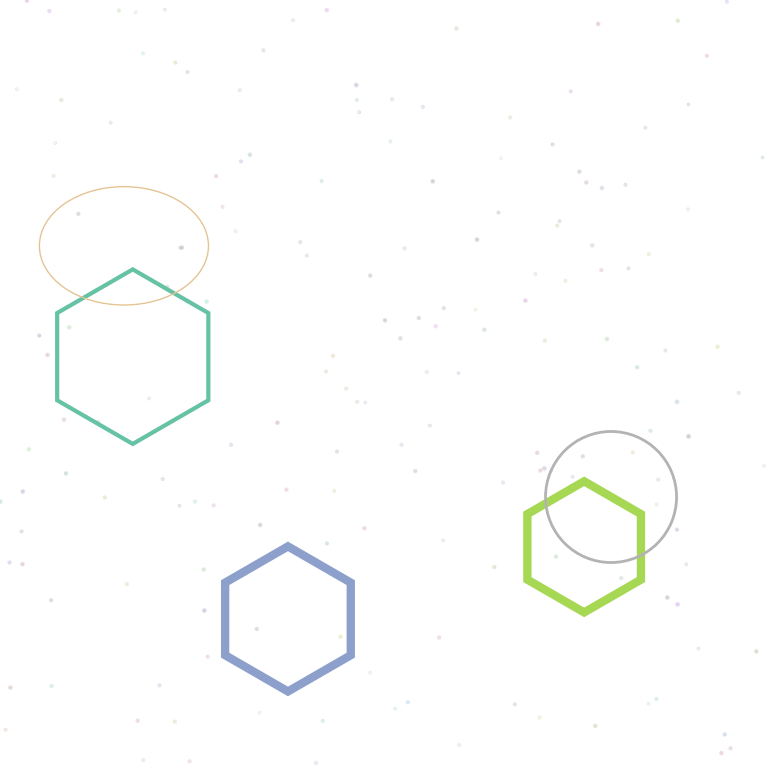[{"shape": "hexagon", "thickness": 1.5, "radius": 0.57, "center": [0.172, 0.537]}, {"shape": "hexagon", "thickness": 3, "radius": 0.47, "center": [0.374, 0.196]}, {"shape": "hexagon", "thickness": 3, "radius": 0.43, "center": [0.759, 0.29]}, {"shape": "oval", "thickness": 0.5, "radius": 0.55, "center": [0.161, 0.681]}, {"shape": "circle", "thickness": 1, "radius": 0.43, "center": [0.794, 0.355]}]